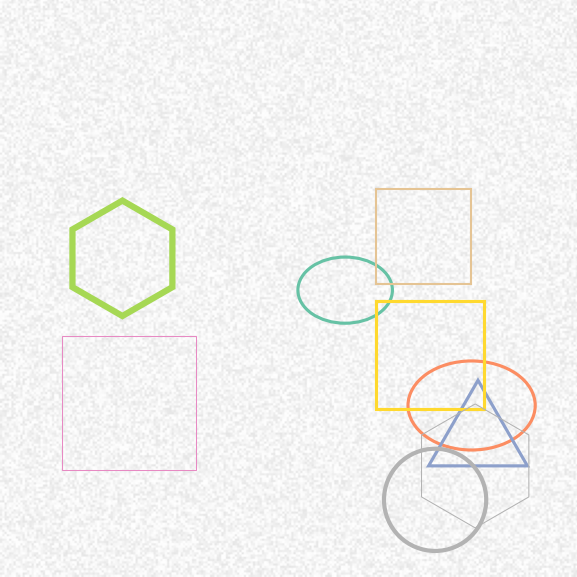[{"shape": "oval", "thickness": 1.5, "radius": 0.41, "center": [0.598, 0.497]}, {"shape": "oval", "thickness": 1.5, "radius": 0.55, "center": [0.817, 0.297]}, {"shape": "triangle", "thickness": 1.5, "radius": 0.49, "center": [0.828, 0.242]}, {"shape": "square", "thickness": 0.5, "radius": 0.58, "center": [0.224, 0.301]}, {"shape": "hexagon", "thickness": 3, "radius": 0.5, "center": [0.212, 0.552]}, {"shape": "square", "thickness": 1.5, "radius": 0.47, "center": [0.744, 0.384]}, {"shape": "square", "thickness": 1, "radius": 0.41, "center": [0.734, 0.589]}, {"shape": "circle", "thickness": 2, "radius": 0.44, "center": [0.753, 0.134]}, {"shape": "hexagon", "thickness": 0.5, "radius": 0.54, "center": [0.823, 0.192]}]